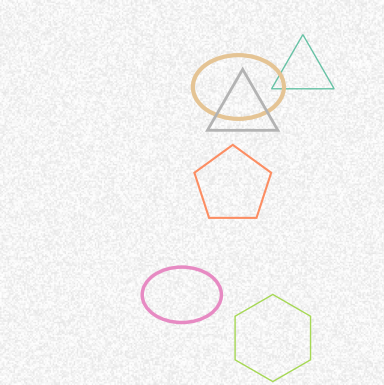[{"shape": "triangle", "thickness": 1, "radius": 0.47, "center": [0.787, 0.816]}, {"shape": "pentagon", "thickness": 1.5, "radius": 0.52, "center": [0.605, 0.519]}, {"shape": "oval", "thickness": 2.5, "radius": 0.51, "center": [0.472, 0.234]}, {"shape": "hexagon", "thickness": 1, "radius": 0.57, "center": [0.709, 0.122]}, {"shape": "oval", "thickness": 3, "radius": 0.59, "center": [0.619, 0.774]}, {"shape": "triangle", "thickness": 2, "radius": 0.53, "center": [0.63, 0.714]}]